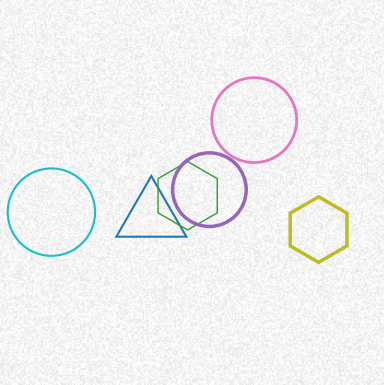[{"shape": "triangle", "thickness": 1.5, "radius": 0.53, "center": [0.393, 0.438]}, {"shape": "hexagon", "thickness": 1, "radius": 0.44, "center": [0.487, 0.492]}, {"shape": "circle", "thickness": 2.5, "radius": 0.48, "center": [0.544, 0.507]}, {"shape": "circle", "thickness": 2, "radius": 0.55, "center": [0.66, 0.688]}, {"shape": "hexagon", "thickness": 2.5, "radius": 0.43, "center": [0.827, 0.404]}, {"shape": "circle", "thickness": 1.5, "radius": 0.57, "center": [0.134, 0.449]}]